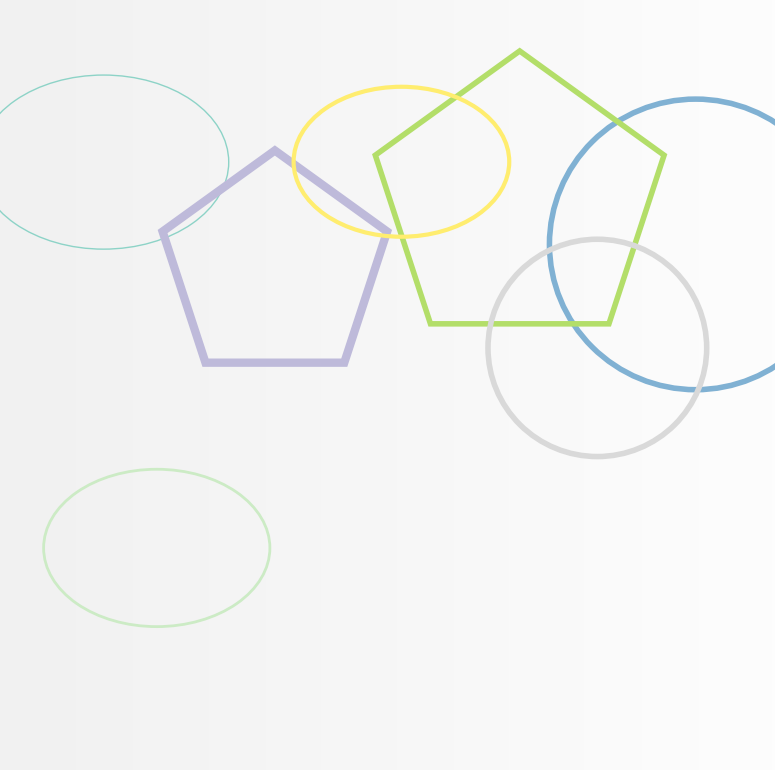[{"shape": "oval", "thickness": 0.5, "radius": 0.81, "center": [0.134, 0.789]}, {"shape": "pentagon", "thickness": 3, "radius": 0.76, "center": [0.355, 0.652]}, {"shape": "circle", "thickness": 2, "radius": 0.94, "center": [0.898, 0.683]}, {"shape": "pentagon", "thickness": 2, "radius": 0.98, "center": [0.671, 0.738]}, {"shape": "circle", "thickness": 2, "radius": 0.71, "center": [0.771, 0.548]}, {"shape": "oval", "thickness": 1, "radius": 0.73, "center": [0.202, 0.288]}, {"shape": "oval", "thickness": 1.5, "radius": 0.7, "center": [0.518, 0.79]}]